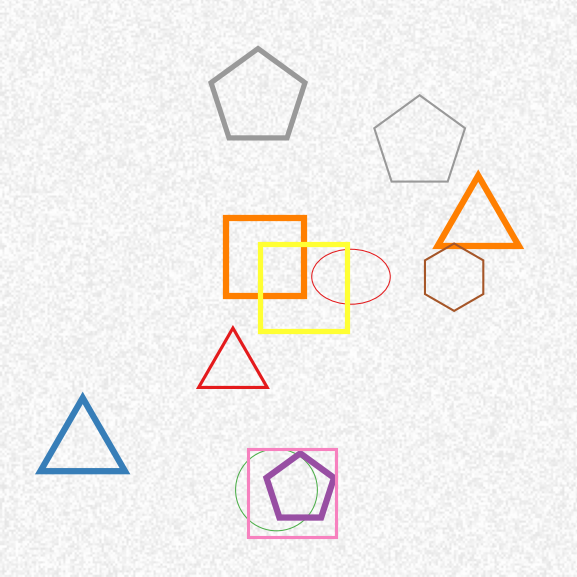[{"shape": "oval", "thickness": 0.5, "radius": 0.34, "center": [0.608, 0.52]}, {"shape": "triangle", "thickness": 1.5, "radius": 0.34, "center": [0.403, 0.363]}, {"shape": "triangle", "thickness": 3, "radius": 0.42, "center": [0.143, 0.226]}, {"shape": "circle", "thickness": 0.5, "radius": 0.35, "center": [0.479, 0.151]}, {"shape": "pentagon", "thickness": 3, "radius": 0.31, "center": [0.52, 0.153]}, {"shape": "triangle", "thickness": 3, "radius": 0.41, "center": [0.828, 0.614]}, {"shape": "square", "thickness": 3, "radius": 0.34, "center": [0.459, 0.554]}, {"shape": "square", "thickness": 2.5, "radius": 0.38, "center": [0.526, 0.502]}, {"shape": "hexagon", "thickness": 1, "radius": 0.29, "center": [0.786, 0.519]}, {"shape": "square", "thickness": 1.5, "radius": 0.38, "center": [0.506, 0.145]}, {"shape": "pentagon", "thickness": 1, "radius": 0.41, "center": [0.727, 0.752]}, {"shape": "pentagon", "thickness": 2.5, "radius": 0.43, "center": [0.447, 0.829]}]